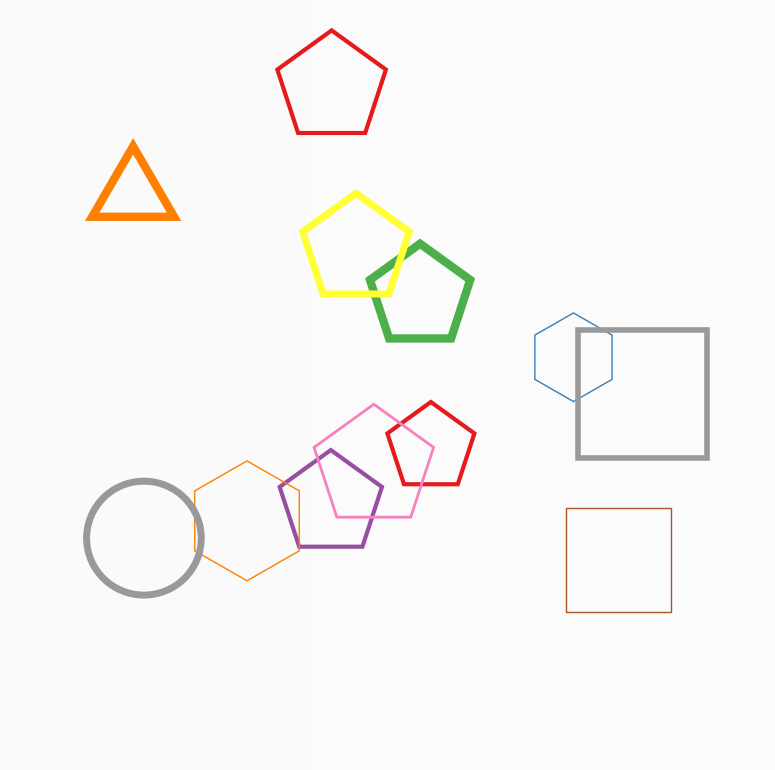[{"shape": "pentagon", "thickness": 1.5, "radius": 0.3, "center": [0.556, 0.419]}, {"shape": "pentagon", "thickness": 1.5, "radius": 0.37, "center": [0.428, 0.887]}, {"shape": "hexagon", "thickness": 0.5, "radius": 0.29, "center": [0.74, 0.536]}, {"shape": "pentagon", "thickness": 3, "radius": 0.34, "center": [0.542, 0.615]}, {"shape": "pentagon", "thickness": 1.5, "radius": 0.35, "center": [0.427, 0.346]}, {"shape": "triangle", "thickness": 3, "radius": 0.3, "center": [0.172, 0.749]}, {"shape": "hexagon", "thickness": 0.5, "radius": 0.39, "center": [0.319, 0.324]}, {"shape": "pentagon", "thickness": 2.5, "radius": 0.36, "center": [0.459, 0.677]}, {"shape": "square", "thickness": 0.5, "radius": 0.34, "center": [0.798, 0.273]}, {"shape": "pentagon", "thickness": 1, "radius": 0.41, "center": [0.482, 0.394]}, {"shape": "circle", "thickness": 2.5, "radius": 0.37, "center": [0.186, 0.301]}, {"shape": "square", "thickness": 2, "radius": 0.42, "center": [0.829, 0.488]}]